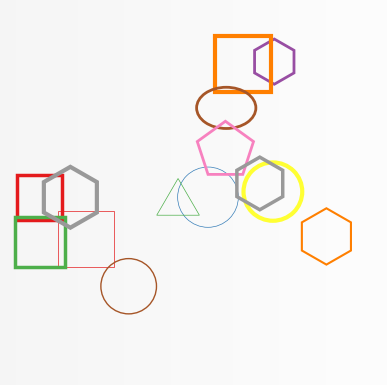[{"shape": "square", "thickness": 0.5, "radius": 0.36, "center": [0.223, 0.379]}, {"shape": "square", "thickness": 2.5, "radius": 0.29, "center": [0.102, 0.487]}, {"shape": "circle", "thickness": 0.5, "radius": 0.39, "center": [0.537, 0.488]}, {"shape": "triangle", "thickness": 0.5, "radius": 0.32, "center": [0.46, 0.473]}, {"shape": "square", "thickness": 2.5, "radius": 0.32, "center": [0.103, 0.371]}, {"shape": "hexagon", "thickness": 2, "radius": 0.29, "center": [0.708, 0.84]}, {"shape": "square", "thickness": 3, "radius": 0.36, "center": [0.627, 0.834]}, {"shape": "hexagon", "thickness": 1.5, "radius": 0.37, "center": [0.842, 0.386]}, {"shape": "circle", "thickness": 3, "radius": 0.38, "center": [0.704, 0.502]}, {"shape": "circle", "thickness": 1, "radius": 0.36, "center": [0.332, 0.257]}, {"shape": "oval", "thickness": 2, "radius": 0.38, "center": [0.584, 0.72]}, {"shape": "pentagon", "thickness": 2, "radius": 0.38, "center": [0.582, 0.609]}, {"shape": "hexagon", "thickness": 3, "radius": 0.39, "center": [0.182, 0.488]}, {"shape": "hexagon", "thickness": 2.5, "radius": 0.34, "center": [0.67, 0.524]}]